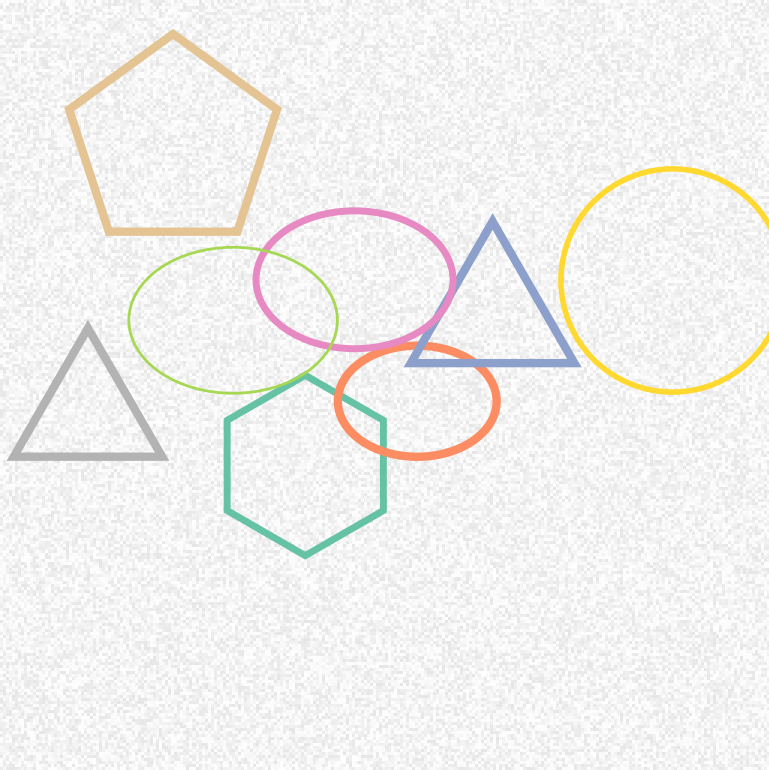[{"shape": "hexagon", "thickness": 2.5, "radius": 0.59, "center": [0.396, 0.396]}, {"shape": "oval", "thickness": 3, "radius": 0.52, "center": [0.542, 0.479]}, {"shape": "triangle", "thickness": 3, "radius": 0.61, "center": [0.64, 0.59]}, {"shape": "oval", "thickness": 2.5, "radius": 0.64, "center": [0.46, 0.637]}, {"shape": "oval", "thickness": 1, "radius": 0.68, "center": [0.303, 0.584]}, {"shape": "circle", "thickness": 2, "radius": 0.72, "center": [0.873, 0.636]}, {"shape": "pentagon", "thickness": 3, "radius": 0.71, "center": [0.225, 0.814]}, {"shape": "triangle", "thickness": 3, "radius": 0.56, "center": [0.114, 0.463]}]